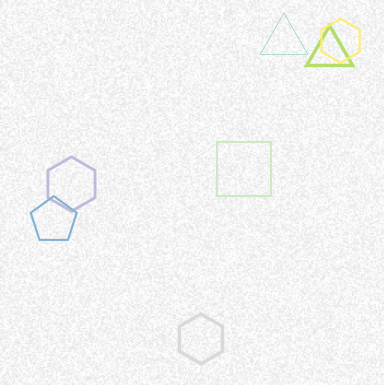[{"shape": "triangle", "thickness": 0.5, "radius": 0.36, "center": [0.738, 0.895]}, {"shape": "hexagon", "thickness": 2, "radius": 0.35, "center": [0.186, 0.522]}, {"shape": "pentagon", "thickness": 1.5, "radius": 0.31, "center": [0.14, 0.428]}, {"shape": "triangle", "thickness": 2.5, "radius": 0.34, "center": [0.856, 0.865]}, {"shape": "hexagon", "thickness": 2.5, "radius": 0.32, "center": [0.522, 0.12]}, {"shape": "square", "thickness": 1.5, "radius": 0.35, "center": [0.634, 0.561]}, {"shape": "hexagon", "thickness": 1.5, "radius": 0.29, "center": [0.885, 0.894]}]